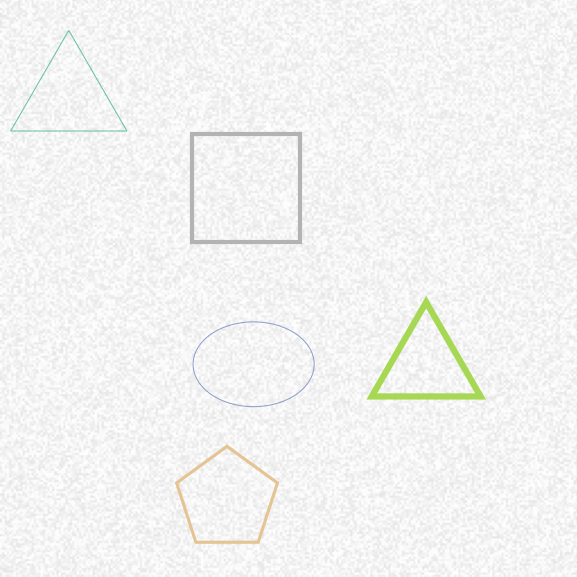[{"shape": "triangle", "thickness": 0.5, "radius": 0.58, "center": [0.119, 0.83]}, {"shape": "oval", "thickness": 0.5, "radius": 0.52, "center": [0.439, 0.368]}, {"shape": "triangle", "thickness": 3, "radius": 0.54, "center": [0.738, 0.367]}, {"shape": "pentagon", "thickness": 1.5, "radius": 0.46, "center": [0.393, 0.134]}, {"shape": "square", "thickness": 2, "radius": 0.46, "center": [0.426, 0.673]}]